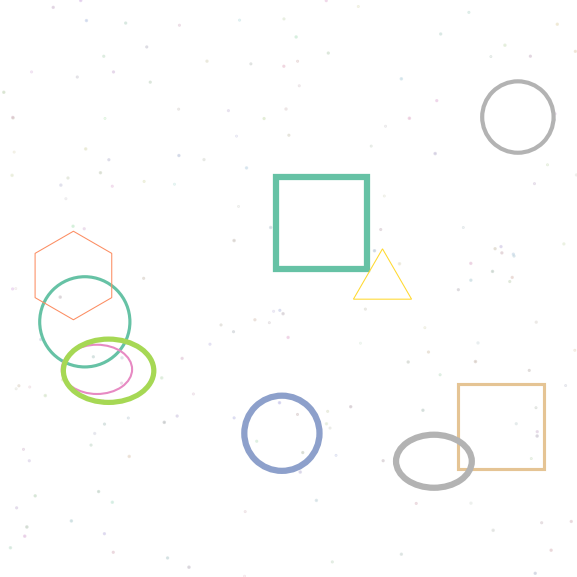[{"shape": "circle", "thickness": 1.5, "radius": 0.39, "center": [0.147, 0.442]}, {"shape": "square", "thickness": 3, "radius": 0.4, "center": [0.557, 0.613]}, {"shape": "hexagon", "thickness": 0.5, "radius": 0.38, "center": [0.127, 0.522]}, {"shape": "circle", "thickness": 3, "radius": 0.33, "center": [0.488, 0.249]}, {"shape": "oval", "thickness": 1, "radius": 0.3, "center": [0.168, 0.36]}, {"shape": "oval", "thickness": 2.5, "radius": 0.39, "center": [0.188, 0.357]}, {"shape": "triangle", "thickness": 0.5, "radius": 0.29, "center": [0.662, 0.51]}, {"shape": "square", "thickness": 1.5, "radius": 0.37, "center": [0.867, 0.26]}, {"shape": "circle", "thickness": 2, "radius": 0.31, "center": [0.897, 0.796]}, {"shape": "oval", "thickness": 3, "radius": 0.33, "center": [0.751, 0.2]}]